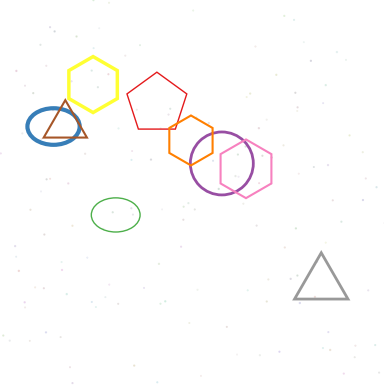[{"shape": "pentagon", "thickness": 1, "radius": 0.41, "center": [0.407, 0.731]}, {"shape": "oval", "thickness": 3, "radius": 0.34, "center": [0.139, 0.671]}, {"shape": "oval", "thickness": 1, "radius": 0.32, "center": [0.301, 0.442]}, {"shape": "circle", "thickness": 2, "radius": 0.41, "center": [0.576, 0.575]}, {"shape": "hexagon", "thickness": 1.5, "radius": 0.32, "center": [0.496, 0.635]}, {"shape": "hexagon", "thickness": 2.5, "radius": 0.36, "center": [0.242, 0.78]}, {"shape": "triangle", "thickness": 1.5, "radius": 0.32, "center": [0.17, 0.675]}, {"shape": "hexagon", "thickness": 1.5, "radius": 0.38, "center": [0.639, 0.562]}, {"shape": "triangle", "thickness": 2, "radius": 0.4, "center": [0.834, 0.263]}]